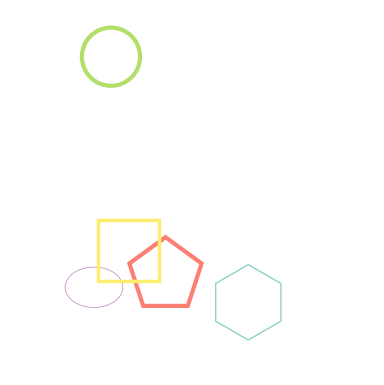[{"shape": "hexagon", "thickness": 1, "radius": 0.49, "center": [0.645, 0.215]}, {"shape": "pentagon", "thickness": 3, "radius": 0.49, "center": [0.43, 0.285]}, {"shape": "circle", "thickness": 3, "radius": 0.38, "center": [0.288, 0.853]}, {"shape": "oval", "thickness": 0.5, "radius": 0.37, "center": [0.244, 0.254]}, {"shape": "square", "thickness": 2.5, "radius": 0.4, "center": [0.335, 0.348]}]